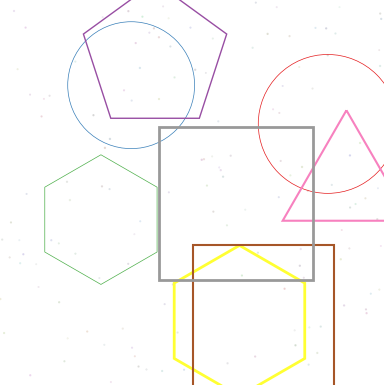[{"shape": "circle", "thickness": 0.5, "radius": 0.9, "center": [0.851, 0.678]}, {"shape": "circle", "thickness": 0.5, "radius": 0.82, "center": [0.341, 0.779]}, {"shape": "hexagon", "thickness": 0.5, "radius": 0.84, "center": [0.262, 0.43]}, {"shape": "pentagon", "thickness": 1, "radius": 0.98, "center": [0.403, 0.851]}, {"shape": "hexagon", "thickness": 2, "radius": 0.98, "center": [0.622, 0.167]}, {"shape": "square", "thickness": 1.5, "radius": 0.92, "center": [0.684, 0.181]}, {"shape": "triangle", "thickness": 1.5, "radius": 0.96, "center": [0.9, 0.522]}, {"shape": "square", "thickness": 2, "radius": 1.0, "center": [0.613, 0.471]}]